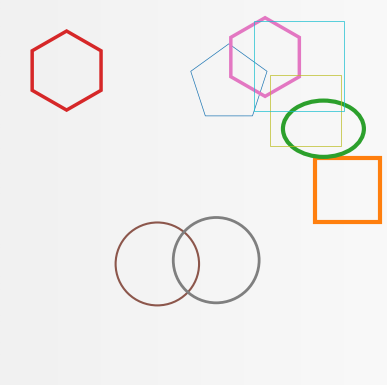[{"shape": "pentagon", "thickness": 0.5, "radius": 0.52, "center": [0.591, 0.783]}, {"shape": "square", "thickness": 3, "radius": 0.42, "center": [0.896, 0.507]}, {"shape": "oval", "thickness": 3, "radius": 0.52, "center": [0.835, 0.666]}, {"shape": "hexagon", "thickness": 2.5, "radius": 0.51, "center": [0.172, 0.817]}, {"shape": "circle", "thickness": 1.5, "radius": 0.54, "center": [0.406, 0.314]}, {"shape": "hexagon", "thickness": 2.5, "radius": 0.51, "center": [0.684, 0.852]}, {"shape": "circle", "thickness": 2, "radius": 0.55, "center": [0.558, 0.324]}, {"shape": "square", "thickness": 0.5, "radius": 0.46, "center": [0.788, 0.712]}, {"shape": "square", "thickness": 0.5, "radius": 0.59, "center": [0.771, 0.829]}]